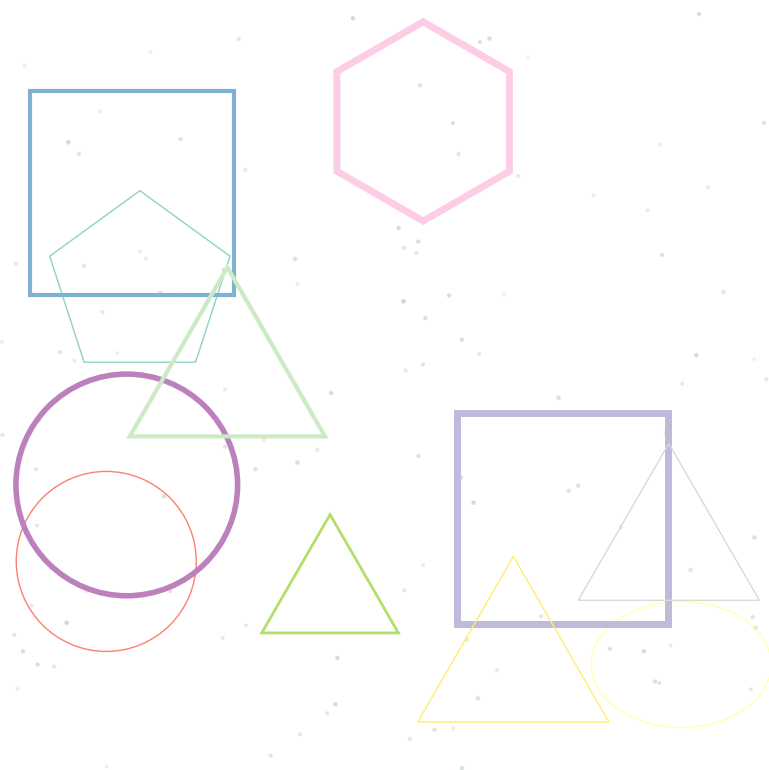[{"shape": "pentagon", "thickness": 0.5, "radius": 0.62, "center": [0.182, 0.629]}, {"shape": "oval", "thickness": 0.5, "radius": 0.58, "center": [0.885, 0.137]}, {"shape": "square", "thickness": 2.5, "radius": 0.68, "center": [0.731, 0.327]}, {"shape": "circle", "thickness": 0.5, "radius": 0.58, "center": [0.138, 0.271]}, {"shape": "square", "thickness": 1.5, "radius": 0.66, "center": [0.171, 0.749]}, {"shape": "triangle", "thickness": 1, "radius": 0.51, "center": [0.429, 0.229]}, {"shape": "hexagon", "thickness": 2.5, "radius": 0.65, "center": [0.55, 0.842]}, {"shape": "triangle", "thickness": 0.5, "radius": 0.68, "center": [0.869, 0.288]}, {"shape": "circle", "thickness": 2, "radius": 0.72, "center": [0.165, 0.37]}, {"shape": "triangle", "thickness": 1.5, "radius": 0.73, "center": [0.295, 0.506]}, {"shape": "triangle", "thickness": 0.5, "radius": 0.72, "center": [0.667, 0.134]}]